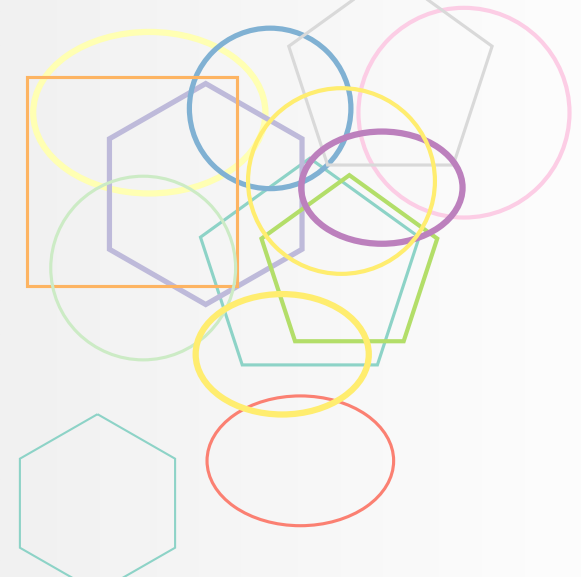[{"shape": "hexagon", "thickness": 1, "radius": 0.77, "center": [0.168, 0.128]}, {"shape": "pentagon", "thickness": 1.5, "radius": 0.99, "center": [0.533, 0.527]}, {"shape": "oval", "thickness": 3, "radius": 1.0, "center": [0.257, 0.804]}, {"shape": "hexagon", "thickness": 2.5, "radius": 0.96, "center": [0.354, 0.663]}, {"shape": "oval", "thickness": 1.5, "radius": 0.8, "center": [0.517, 0.201]}, {"shape": "circle", "thickness": 2.5, "radius": 0.69, "center": [0.465, 0.811]}, {"shape": "square", "thickness": 1.5, "radius": 0.9, "center": [0.227, 0.685]}, {"shape": "pentagon", "thickness": 2, "radius": 0.79, "center": [0.601, 0.537]}, {"shape": "circle", "thickness": 2, "radius": 0.91, "center": [0.798, 0.804]}, {"shape": "pentagon", "thickness": 1.5, "radius": 0.92, "center": [0.672, 0.862]}, {"shape": "oval", "thickness": 3, "radius": 0.69, "center": [0.657, 0.674]}, {"shape": "circle", "thickness": 1.5, "radius": 0.8, "center": [0.246, 0.535]}, {"shape": "circle", "thickness": 2, "radius": 0.8, "center": [0.587, 0.686]}, {"shape": "oval", "thickness": 3, "radius": 0.74, "center": [0.486, 0.386]}]